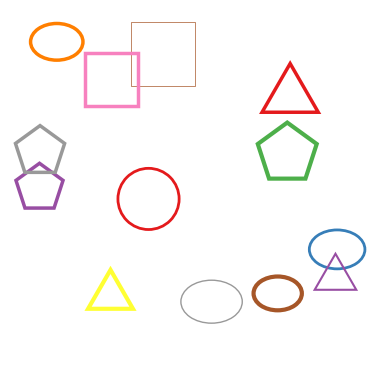[{"shape": "triangle", "thickness": 2.5, "radius": 0.42, "center": [0.754, 0.751]}, {"shape": "circle", "thickness": 2, "radius": 0.4, "center": [0.386, 0.483]}, {"shape": "oval", "thickness": 2, "radius": 0.36, "center": [0.876, 0.352]}, {"shape": "pentagon", "thickness": 3, "radius": 0.4, "center": [0.746, 0.601]}, {"shape": "triangle", "thickness": 1.5, "radius": 0.31, "center": [0.871, 0.279]}, {"shape": "pentagon", "thickness": 2.5, "radius": 0.32, "center": [0.103, 0.512]}, {"shape": "oval", "thickness": 2.5, "radius": 0.34, "center": [0.147, 0.891]}, {"shape": "triangle", "thickness": 3, "radius": 0.34, "center": [0.287, 0.232]}, {"shape": "square", "thickness": 0.5, "radius": 0.42, "center": [0.423, 0.859]}, {"shape": "oval", "thickness": 3, "radius": 0.31, "center": [0.721, 0.238]}, {"shape": "square", "thickness": 2.5, "radius": 0.35, "center": [0.289, 0.793]}, {"shape": "oval", "thickness": 1, "radius": 0.4, "center": [0.55, 0.216]}, {"shape": "pentagon", "thickness": 2.5, "radius": 0.34, "center": [0.104, 0.607]}]